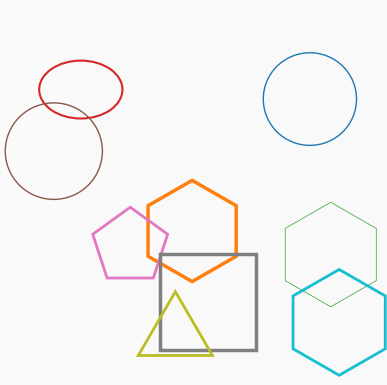[{"shape": "circle", "thickness": 1, "radius": 0.6, "center": [0.8, 0.743]}, {"shape": "hexagon", "thickness": 2.5, "radius": 0.66, "center": [0.496, 0.4]}, {"shape": "hexagon", "thickness": 0.5, "radius": 0.68, "center": [0.854, 0.339]}, {"shape": "oval", "thickness": 1.5, "radius": 0.54, "center": [0.209, 0.767]}, {"shape": "circle", "thickness": 1, "radius": 0.63, "center": [0.139, 0.607]}, {"shape": "pentagon", "thickness": 2, "radius": 0.51, "center": [0.336, 0.36]}, {"shape": "square", "thickness": 2.5, "radius": 0.62, "center": [0.537, 0.215]}, {"shape": "triangle", "thickness": 2, "radius": 0.55, "center": [0.453, 0.132]}, {"shape": "hexagon", "thickness": 2, "radius": 0.69, "center": [0.875, 0.163]}]